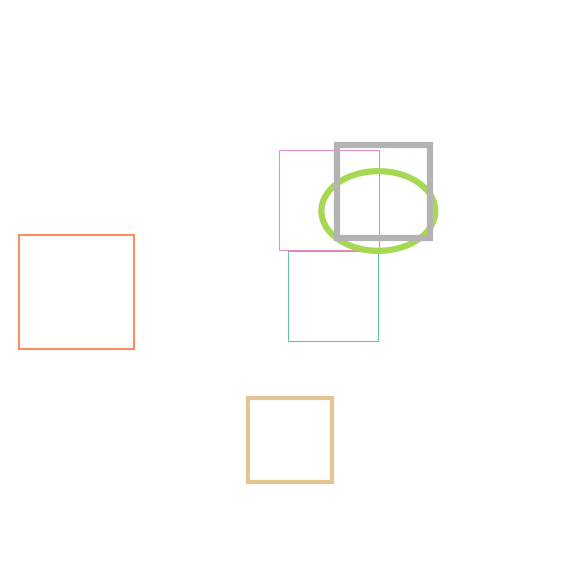[{"shape": "square", "thickness": 0.5, "radius": 0.39, "center": [0.576, 0.486]}, {"shape": "square", "thickness": 1, "radius": 0.5, "center": [0.133, 0.493]}, {"shape": "square", "thickness": 0.5, "radius": 0.43, "center": [0.57, 0.654]}, {"shape": "oval", "thickness": 3, "radius": 0.49, "center": [0.655, 0.634]}, {"shape": "square", "thickness": 2, "radius": 0.37, "center": [0.502, 0.237]}, {"shape": "square", "thickness": 3, "radius": 0.4, "center": [0.664, 0.668]}]